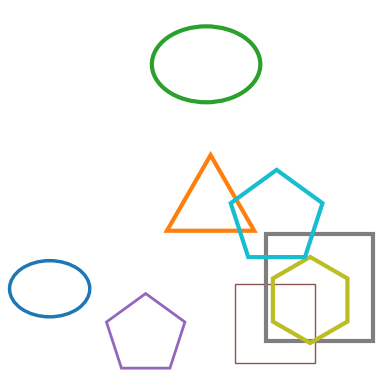[{"shape": "oval", "thickness": 2.5, "radius": 0.52, "center": [0.129, 0.25]}, {"shape": "triangle", "thickness": 3, "radius": 0.65, "center": [0.547, 0.466]}, {"shape": "oval", "thickness": 3, "radius": 0.7, "center": [0.535, 0.833]}, {"shape": "pentagon", "thickness": 2, "radius": 0.54, "center": [0.378, 0.13]}, {"shape": "square", "thickness": 1, "radius": 0.51, "center": [0.714, 0.16]}, {"shape": "square", "thickness": 3, "radius": 0.7, "center": [0.83, 0.252]}, {"shape": "hexagon", "thickness": 3, "radius": 0.56, "center": [0.806, 0.221]}, {"shape": "pentagon", "thickness": 3, "radius": 0.63, "center": [0.718, 0.434]}]